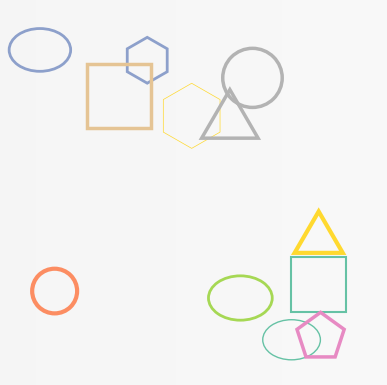[{"shape": "oval", "thickness": 1, "radius": 0.37, "center": [0.752, 0.117]}, {"shape": "square", "thickness": 1.5, "radius": 0.36, "center": [0.821, 0.262]}, {"shape": "circle", "thickness": 3, "radius": 0.29, "center": [0.141, 0.244]}, {"shape": "oval", "thickness": 2, "radius": 0.4, "center": [0.103, 0.87]}, {"shape": "hexagon", "thickness": 2, "radius": 0.3, "center": [0.38, 0.843]}, {"shape": "pentagon", "thickness": 2.5, "radius": 0.32, "center": [0.827, 0.125]}, {"shape": "oval", "thickness": 2, "radius": 0.41, "center": [0.62, 0.226]}, {"shape": "triangle", "thickness": 3, "radius": 0.36, "center": [0.822, 0.379]}, {"shape": "hexagon", "thickness": 0.5, "radius": 0.42, "center": [0.495, 0.699]}, {"shape": "square", "thickness": 2.5, "radius": 0.41, "center": [0.306, 0.75]}, {"shape": "circle", "thickness": 2.5, "radius": 0.38, "center": [0.652, 0.798]}, {"shape": "triangle", "thickness": 2.5, "radius": 0.42, "center": [0.593, 0.683]}]